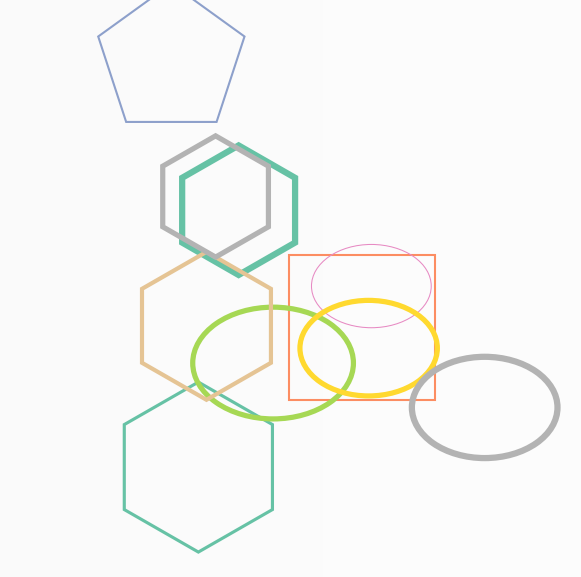[{"shape": "hexagon", "thickness": 3, "radius": 0.56, "center": [0.411, 0.635]}, {"shape": "hexagon", "thickness": 1.5, "radius": 0.74, "center": [0.341, 0.19]}, {"shape": "square", "thickness": 1, "radius": 0.63, "center": [0.622, 0.431]}, {"shape": "pentagon", "thickness": 1, "radius": 0.66, "center": [0.295, 0.895]}, {"shape": "oval", "thickness": 0.5, "radius": 0.52, "center": [0.639, 0.504]}, {"shape": "oval", "thickness": 2.5, "radius": 0.69, "center": [0.47, 0.37]}, {"shape": "oval", "thickness": 2.5, "radius": 0.59, "center": [0.634, 0.396]}, {"shape": "hexagon", "thickness": 2, "radius": 0.64, "center": [0.355, 0.435]}, {"shape": "hexagon", "thickness": 2.5, "radius": 0.52, "center": [0.371, 0.659]}, {"shape": "oval", "thickness": 3, "radius": 0.63, "center": [0.834, 0.294]}]